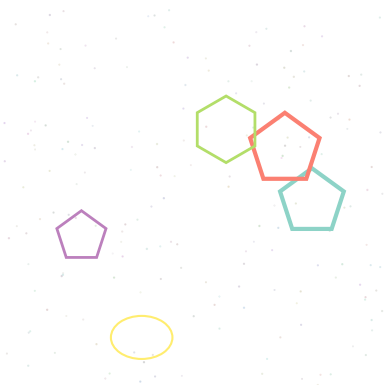[{"shape": "pentagon", "thickness": 3, "radius": 0.44, "center": [0.81, 0.476]}, {"shape": "pentagon", "thickness": 3, "radius": 0.47, "center": [0.74, 0.612]}, {"shape": "hexagon", "thickness": 2, "radius": 0.43, "center": [0.587, 0.664]}, {"shape": "pentagon", "thickness": 2, "radius": 0.34, "center": [0.211, 0.386]}, {"shape": "oval", "thickness": 1.5, "radius": 0.4, "center": [0.368, 0.124]}]